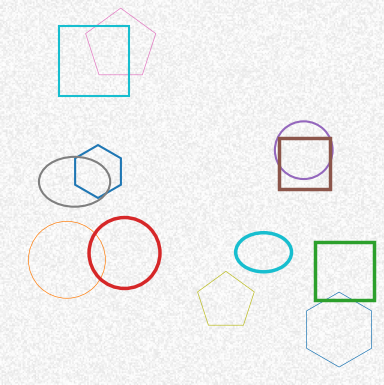[{"shape": "hexagon", "thickness": 0.5, "radius": 0.49, "center": [0.881, 0.144]}, {"shape": "hexagon", "thickness": 1.5, "radius": 0.34, "center": [0.255, 0.555]}, {"shape": "circle", "thickness": 0.5, "radius": 0.5, "center": [0.174, 0.325]}, {"shape": "square", "thickness": 2.5, "radius": 0.38, "center": [0.895, 0.296]}, {"shape": "circle", "thickness": 2.5, "radius": 0.46, "center": [0.323, 0.343]}, {"shape": "circle", "thickness": 1.5, "radius": 0.37, "center": [0.789, 0.61]}, {"shape": "square", "thickness": 2.5, "radius": 0.33, "center": [0.791, 0.575]}, {"shape": "pentagon", "thickness": 0.5, "radius": 0.48, "center": [0.313, 0.883]}, {"shape": "oval", "thickness": 1.5, "radius": 0.46, "center": [0.194, 0.528]}, {"shape": "pentagon", "thickness": 0.5, "radius": 0.39, "center": [0.587, 0.218]}, {"shape": "square", "thickness": 1.5, "radius": 0.45, "center": [0.244, 0.842]}, {"shape": "oval", "thickness": 2.5, "radius": 0.36, "center": [0.685, 0.345]}]